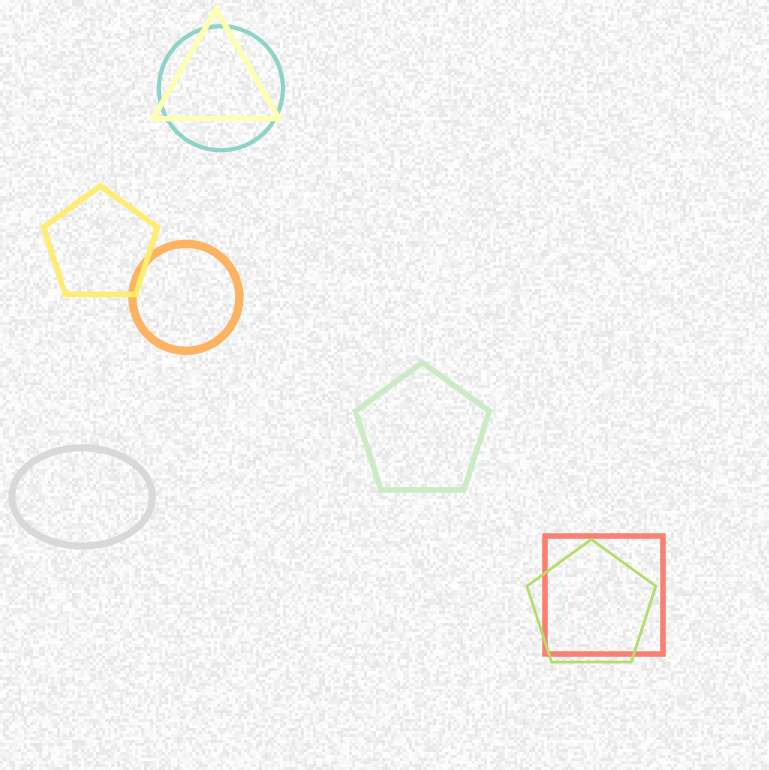[{"shape": "circle", "thickness": 1.5, "radius": 0.4, "center": [0.287, 0.885]}, {"shape": "triangle", "thickness": 2, "radius": 0.47, "center": [0.281, 0.893]}, {"shape": "square", "thickness": 2, "radius": 0.38, "center": [0.784, 0.227]}, {"shape": "circle", "thickness": 3, "radius": 0.35, "center": [0.241, 0.614]}, {"shape": "pentagon", "thickness": 1, "radius": 0.44, "center": [0.768, 0.211]}, {"shape": "oval", "thickness": 2.5, "radius": 0.46, "center": [0.107, 0.355]}, {"shape": "pentagon", "thickness": 2, "radius": 0.46, "center": [0.549, 0.438]}, {"shape": "pentagon", "thickness": 2, "radius": 0.39, "center": [0.13, 0.681]}]